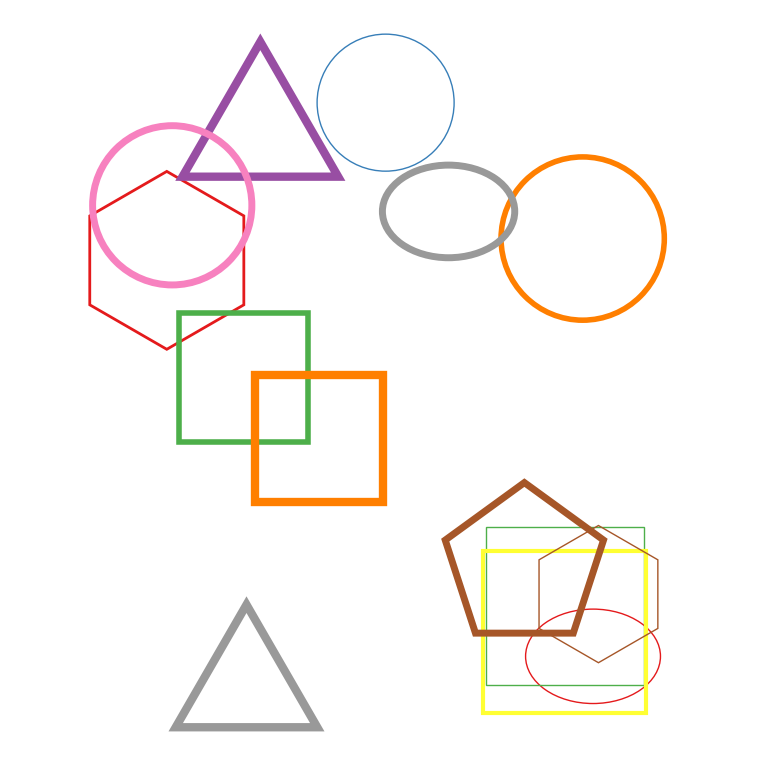[{"shape": "hexagon", "thickness": 1, "radius": 0.58, "center": [0.217, 0.662]}, {"shape": "oval", "thickness": 0.5, "radius": 0.44, "center": [0.77, 0.148]}, {"shape": "circle", "thickness": 0.5, "radius": 0.44, "center": [0.501, 0.867]}, {"shape": "square", "thickness": 2, "radius": 0.42, "center": [0.316, 0.51]}, {"shape": "square", "thickness": 0.5, "radius": 0.51, "center": [0.734, 0.213]}, {"shape": "triangle", "thickness": 3, "radius": 0.58, "center": [0.338, 0.829]}, {"shape": "square", "thickness": 3, "radius": 0.41, "center": [0.414, 0.431]}, {"shape": "circle", "thickness": 2, "radius": 0.53, "center": [0.757, 0.69]}, {"shape": "square", "thickness": 1.5, "radius": 0.53, "center": [0.733, 0.179]}, {"shape": "hexagon", "thickness": 0.5, "radius": 0.45, "center": [0.777, 0.228]}, {"shape": "pentagon", "thickness": 2.5, "radius": 0.54, "center": [0.681, 0.265]}, {"shape": "circle", "thickness": 2.5, "radius": 0.52, "center": [0.224, 0.733]}, {"shape": "oval", "thickness": 2.5, "radius": 0.43, "center": [0.583, 0.725]}, {"shape": "triangle", "thickness": 3, "radius": 0.53, "center": [0.32, 0.109]}]